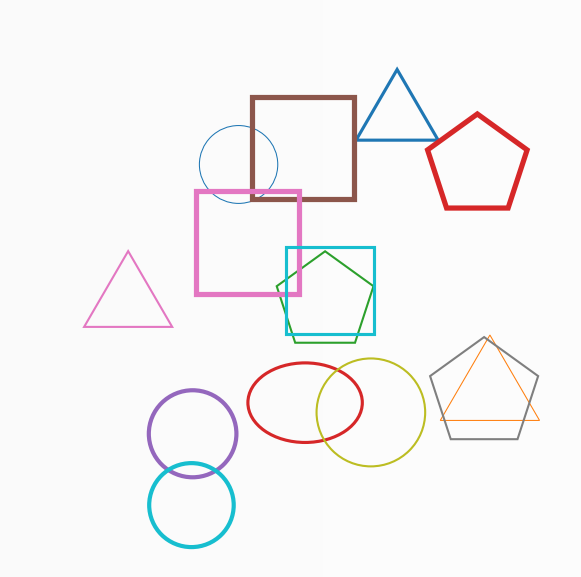[{"shape": "circle", "thickness": 0.5, "radius": 0.34, "center": [0.41, 0.714]}, {"shape": "triangle", "thickness": 1.5, "radius": 0.41, "center": [0.683, 0.797]}, {"shape": "triangle", "thickness": 0.5, "radius": 0.49, "center": [0.843, 0.32]}, {"shape": "pentagon", "thickness": 1, "radius": 0.44, "center": [0.559, 0.476]}, {"shape": "oval", "thickness": 1.5, "radius": 0.49, "center": [0.525, 0.302]}, {"shape": "pentagon", "thickness": 2.5, "radius": 0.45, "center": [0.821, 0.712]}, {"shape": "circle", "thickness": 2, "radius": 0.38, "center": [0.331, 0.248]}, {"shape": "square", "thickness": 2.5, "radius": 0.44, "center": [0.521, 0.743]}, {"shape": "triangle", "thickness": 1, "radius": 0.44, "center": [0.22, 0.477]}, {"shape": "square", "thickness": 2.5, "radius": 0.45, "center": [0.426, 0.579]}, {"shape": "pentagon", "thickness": 1, "radius": 0.49, "center": [0.833, 0.318]}, {"shape": "circle", "thickness": 1, "radius": 0.47, "center": [0.638, 0.285]}, {"shape": "square", "thickness": 1.5, "radius": 0.38, "center": [0.568, 0.496]}, {"shape": "circle", "thickness": 2, "radius": 0.36, "center": [0.329, 0.124]}]